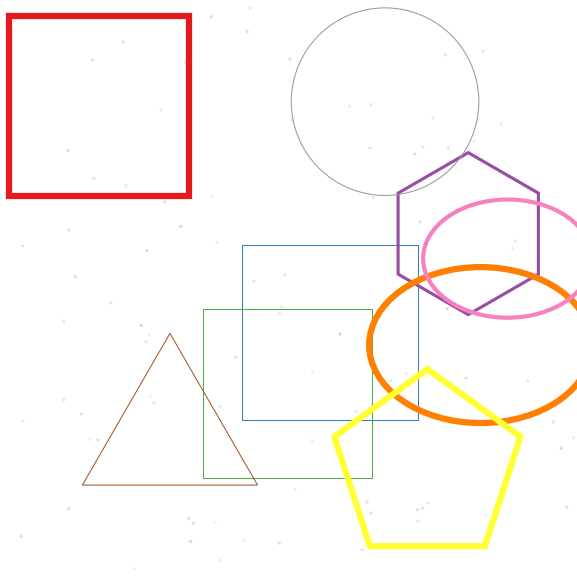[{"shape": "square", "thickness": 3, "radius": 0.78, "center": [0.171, 0.816]}, {"shape": "square", "thickness": 0.5, "radius": 0.76, "center": [0.571, 0.423]}, {"shape": "square", "thickness": 0.5, "radius": 0.73, "center": [0.499, 0.317]}, {"shape": "hexagon", "thickness": 1.5, "radius": 0.7, "center": [0.811, 0.595]}, {"shape": "oval", "thickness": 3, "radius": 0.96, "center": [0.832, 0.402]}, {"shape": "pentagon", "thickness": 3, "radius": 0.85, "center": [0.74, 0.19]}, {"shape": "triangle", "thickness": 0.5, "radius": 0.88, "center": [0.294, 0.247]}, {"shape": "oval", "thickness": 2, "radius": 0.73, "center": [0.879, 0.551]}, {"shape": "circle", "thickness": 0.5, "radius": 0.81, "center": [0.667, 0.823]}]